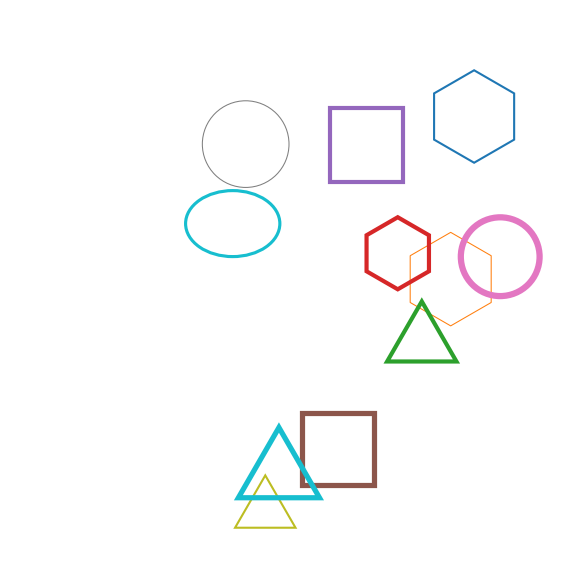[{"shape": "hexagon", "thickness": 1, "radius": 0.4, "center": [0.821, 0.797]}, {"shape": "hexagon", "thickness": 0.5, "radius": 0.4, "center": [0.78, 0.516]}, {"shape": "triangle", "thickness": 2, "radius": 0.35, "center": [0.73, 0.408]}, {"shape": "hexagon", "thickness": 2, "radius": 0.31, "center": [0.689, 0.561]}, {"shape": "square", "thickness": 2, "radius": 0.32, "center": [0.635, 0.748]}, {"shape": "square", "thickness": 2.5, "radius": 0.31, "center": [0.585, 0.222]}, {"shape": "circle", "thickness": 3, "radius": 0.34, "center": [0.866, 0.555]}, {"shape": "circle", "thickness": 0.5, "radius": 0.38, "center": [0.425, 0.75]}, {"shape": "triangle", "thickness": 1, "radius": 0.3, "center": [0.459, 0.116]}, {"shape": "oval", "thickness": 1.5, "radius": 0.41, "center": [0.403, 0.612]}, {"shape": "triangle", "thickness": 2.5, "radius": 0.41, "center": [0.483, 0.178]}]